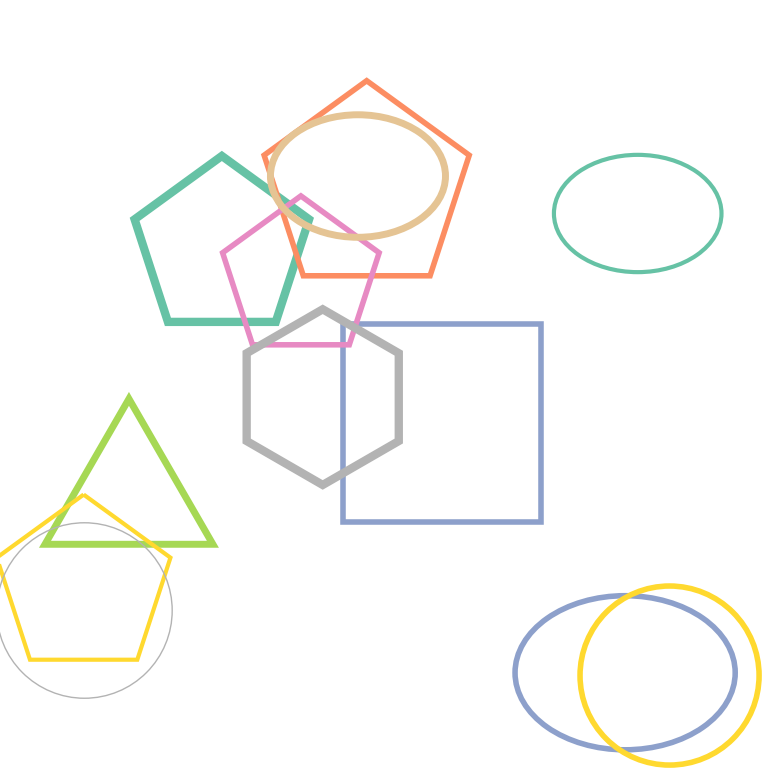[{"shape": "pentagon", "thickness": 3, "radius": 0.6, "center": [0.288, 0.678]}, {"shape": "oval", "thickness": 1.5, "radius": 0.54, "center": [0.828, 0.723]}, {"shape": "pentagon", "thickness": 2, "radius": 0.7, "center": [0.476, 0.755]}, {"shape": "square", "thickness": 2, "radius": 0.64, "center": [0.574, 0.45]}, {"shape": "oval", "thickness": 2, "radius": 0.71, "center": [0.812, 0.126]}, {"shape": "pentagon", "thickness": 2, "radius": 0.53, "center": [0.391, 0.639]}, {"shape": "triangle", "thickness": 2.5, "radius": 0.63, "center": [0.167, 0.356]}, {"shape": "circle", "thickness": 2, "radius": 0.58, "center": [0.87, 0.123]}, {"shape": "pentagon", "thickness": 1.5, "radius": 0.59, "center": [0.109, 0.239]}, {"shape": "oval", "thickness": 2.5, "radius": 0.57, "center": [0.465, 0.771]}, {"shape": "hexagon", "thickness": 3, "radius": 0.57, "center": [0.419, 0.484]}, {"shape": "circle", "thickness": 0.5, "radius": 0.57, "center": [0.11, 0.207]}]